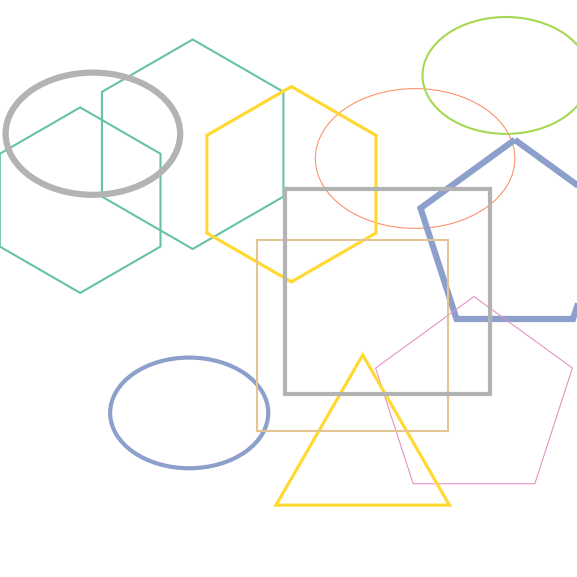[{"shape": "hexagon", "thickness": 1, "radius": 0.8, "center": [0.139, 0.653]}, {"shape": "hexagon", "thickness": 1, "radius": 0.91, "center": [0.334, 0.749]}, {"shape": "oval", "thickness": 0.5, "radius": 0.86, "center": [0.719, 0.725]}, {"shape": "pentagon", "thickness": 3, "radius": 0.86, "center": [0.891, 0.586]}, {"shape": "oval", "thickness": 2, "radius": 0.68, "center": [0.328, 0.284]}, {"shape": "pentagon", "thickness": 0.5, "radius": 0.9, "center": [0.821, 0.306]}, {"shape": "oval", "thickness": 1, "radius": 0.72, "center": [0.876, 0.868]}, {"shape": "hexagon", "thickness": 1.5, "radius": 0.85, "center": [0.505, 0.68]}, {"shape": "triangle", "thickness": 1.5, "radius": 0.87, "center": [0.628, 0.211]}, {"shape": "square", "thickness": 1, "radius": 0.83, "center": [0.611, 0.419]}, {"shape": "square", "thickness": 2, "radius": 0.89, "center": [0.671, 0.494]}, {"shape": "oval", "thickness": 3, "radius": 0.76, "center": [0.161, 0.768]}]